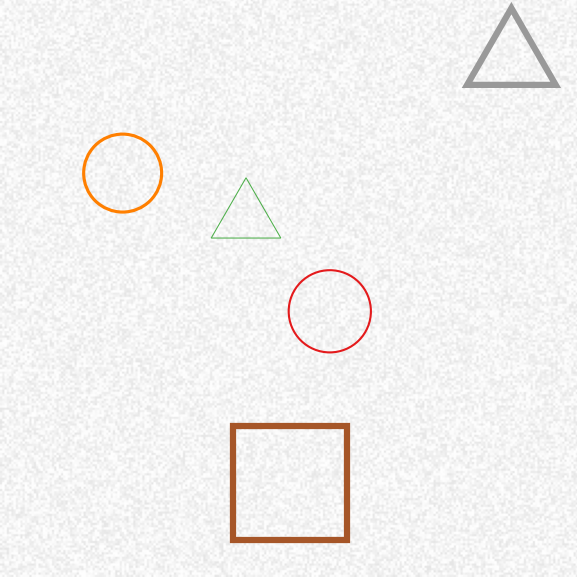[{"shape": "circle", "thickness": 1, "radius": 0.36, "center": [0.571, 0.46]}, {"shape": "triangle", "thickness": 0.5, "radius": 0.35, "center": [0.426, 0.622]}, {"shape": "circle", "thickness": 1.5, "radius": 0.34, "center": [0.212, 0.699]}, {"shape": "square", "thickness": 3, "radius": 0.49, "center": [0.503, 0.163]}, {"shape": "triangle", "thickness": 3, "radius": 0.44, "center": [0.886, 0.896]}]